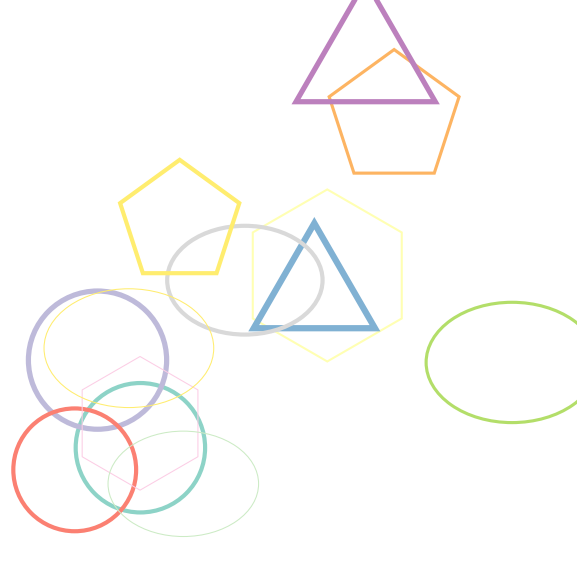[{"shape": "circle", "thickness": 2, "radius": 0.56, "center": [0.243, 0.224]}, {"shape": "hexagon", "thickness": 1, "radius": 0.74, "center": [0.567, 0.522]}, {"shape": "circle", "thickness": 2.5, "radius": 0.6, "center": [0.169, 0.376]}, {"shape": "circle", "thickness": 2, "radius": 0.53, "center": [0.129, 0.186]}, {"shape": "triangle", "thickness": 3, "radius": 0.61, "center": [0.544, 0.491]}, {"shape": "pentagon", "thickness": 1.5, "radius": 0.59, "center": [0.682, 0.795]}, {"shape": "oval", "thickness": 1.5, "radius": 0.74, "center": [0.887, 0.372]}, {"shape": "hexagon", "thickness": 0.5, "radius": 0.58, "center": [0.243, 0.266]}, {"shape": "oval", "thickness": 2, "radius": 0.67, "center": [0.424, 0.514]}, {"shape": "triangle", "thickness": 2.5, "radius": 0.7, "center": [0.633, 0.893]}, {"shape": "oval", "thickness": 0.5, "radius": 0.65, "center": [0.317, 0.161]}, {"shape": "oval", "thickness": 0.5, "radius": 0.73, "center": [0.223, 0.396]}, {"shape": "pentagon", "thickness": 2, "radius": 0.54, "center": [0.311, 0.614]}]